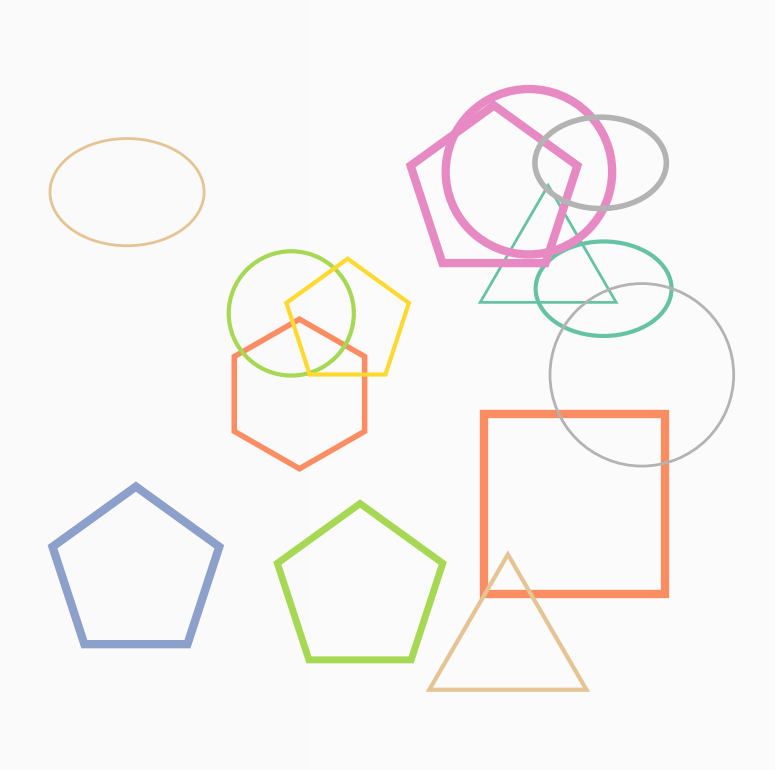[{"shape": "oval", "thickness": 1.5, "radius": 0.44, "center": [0.779, 0.625]}, {"shape": "triangle", "thickness": 1, "radius": 0.51, "center": [0.707, 0.658]}, {"shape": "hexagon", "thickness": 2, "radius": 0.49, "center": [0.386, 0.488]}, {"shape": "square", "thickness": 3, "radius": 0.58, "center": [0.741, 0.346]}, {"shape": "pentagon", "thickness": 3, "radius": 0.57, "center": [0.175, 0.255]}, {"shape": "circle", "thickness": 3, "radius": 0.54, "center": [0.682, 0.777]}, {"shape": "pentagon", "thickness": 3, "radius": 0.57, "center": [0.637, 0.75]}, {"shape": "circle", "thickness": 1.5, "radius": 0.4, "center": [0.376, 0.593]}, {"shape": "pentagon", "thickness": 2.5, "radius": 0.56, "center": [0.465, 0.234]}, {"shape": "pentagon", "thickness": 1.5, "radius": 0.42, "center": [0.449, 0.581]}, {"shape": "oval", "thickness": 1, "radius": 0.5, "center": [0.164, 0.75]}, {"shape": "triangle", "thickness": 1.5, "radius": 0.59, "center": [0.655, 0.163]}, {"shape": "oval", "thickness": 2, "radius": 0.42, "center": [0.775, 0.789]}, {"shape": "circle", "thickness": 1, "radius": 0.59, "center": [0.828, 0.513]}]